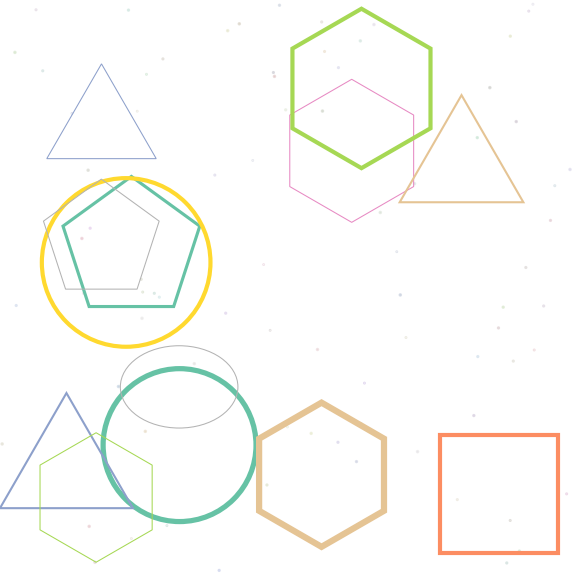[{"shape": "pentagon", "thickness": 1.5, "radius": 0.62, "center": [0.228, 0.569]}, {"shape": "circle", "thickness": 2.5, "radius": 0.66, "center": [0.311, 0.228]}, {"shape": "square", "thickness": 2, "radius": 0.51, "center": [0.864, 0.144]}, {"shape": "triangle", "thickness": 1, "radius": 0.66, "center": [0.115, 0.186]}, {"shape": "triangle", "thickness": 0.5, "radius": 0.55, "center": [0.176, 0.779]}, {"shape": "hexagon", "thickness": 0.5, "radius": 0.62, "center": [0.609, 0.738]}, {"shape": "hexagon", "thickness": 0.5, "radius": 0.56, "center": [0.166, 0.138]}, {"shape": "hexagon", "thickness": 2, "radius": 0.69, "center": [0.626, 0.846]}, {"shape": "circle", "thickness": 2, "radius": 0.73, "center": [0.218, 0.545]}, {"shape": "triangle", "thickness": 1, "radius": 0.62, "center": [0.799, 0.711]}, {"shape": "hexagon", "thickness": 3, "radius": 0.62, "center": [0.557, 0.177]}, {"shape": "oval", "thickness": 0.5, "radius": 0.51, "center": [0.31, 0.329]}, {"shape": "pentagon", "thickness": 0.5, "radius": 0.53, "center": [0.175, 0.584]}]